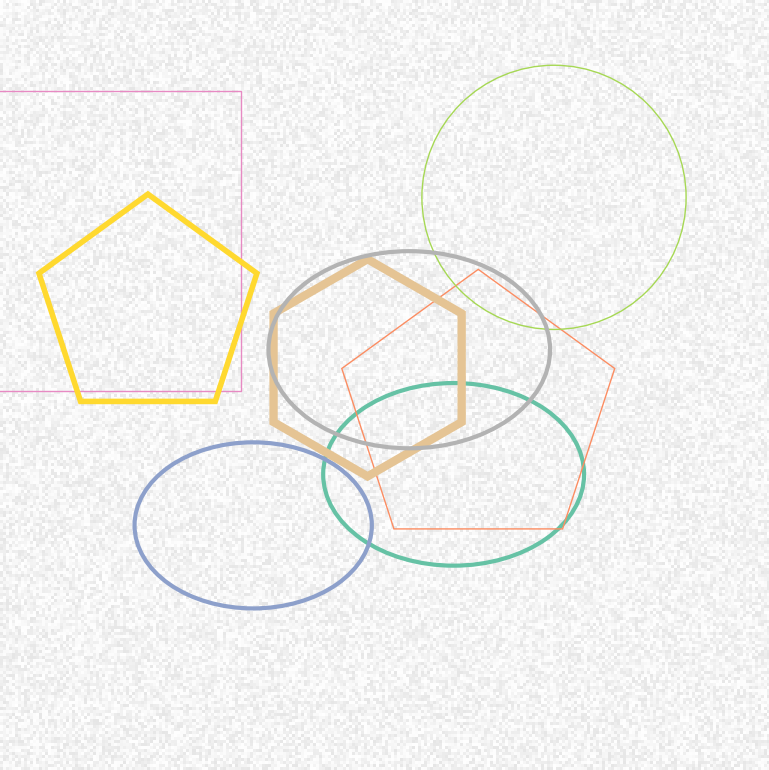[{"shape": "oval", "thickness": 1.5, "radius": 0.85, "center": [0.589, 0.384]}, {"shape": "pentagon", "thickness": 0.5, "radius": 0.93, "center": [0.621, 0.464]}, {"shape": "oval", "thickness": 1.5, "radius": 0.77, "center": [0.329, 0.318]}, {"shape": "square", "thickness": 0.5, "radius": 0.97, "center": [0.118, 0.688]}, {"shape": "circle", "thickness": 0.5, "radius": 0.86, "center": [0.719, 0.744]}, {"shape": "pentagon", "thickness": 2, "radius": 0.74, "center": [0.192, 0.599]}, {"shape": "hexagon", "thickness": 3, "radius": 0.71, "center": [0.477, 0.522]}, {"shape": "oval", "thickness": 1.5, "radius": 0.91, "center": [0.532, 0.546]}]